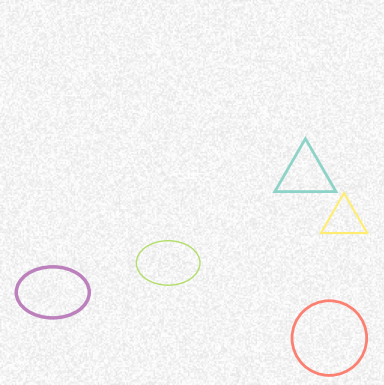[{"shape": "triangle", "thickness": 2, "radius": 0.46, "center": [0.793, 0.548]}, {"shape": "circle", "thickness": 2, "radius": 0.48, "center": [0.855, 0.122]}, {"shape": "oval", "thickness": 1, "radius": 0.41, "center": [0.437, 0.317]}, {"shape": "oval", "thickness": 2.5, "radius": 0.47, "center": [0.137, 0.241]}, {"shape": "triangle", "thickness": 1.5, "radius": 0.35, "center": [0.894, 0.429]}]